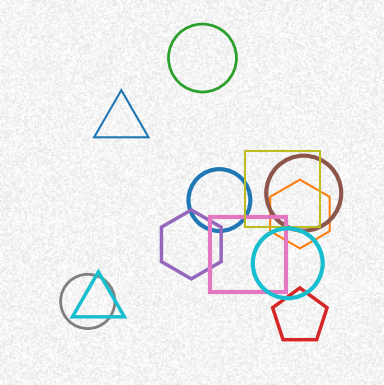[{"shape": "circle", "thickness": 3, "radius": 0.4, "center": [0.57, 0.48]}, {"shape": "triangle", "thickness": 1.5, "radius": 0.41, "center": [0.315, 0.684]}, {"shape": "hexagon", "thickness": 1.5, "radius": 0.45, "center": [0.779, 0.444]}, {"shape": "circle", "thickness": 2, "radius": 0.44, "center": [0.526, 0.849]}, {"shape": "pentagon", "thickness": 2.5, "radius": 0.37, "center": [0.779, 0.178]}, {"shape": "hexagon", "thickness": 2.5, "radius": 0.45, "center": [0.497, 0.365]}, {"shape": "circle", "thickness": 3, "radius": 0.49, "center": [0.789, 0.498]}, {"shape": "square", "thickness": 3, "radius": 0.49, "center": [0.645, 0.339]}, {"shape": "circle", "thickness": 2, "radius": 0.35, "center": [0.228, 0.217]}, {"shape": "square", "thickness": 1.5, "radius": 0.49, "center": [0.734, 0.509]}, {"shape": "triangle", "thickness": 2.5, "radius": 0.39, "center": [0.256, 0.216]}, {"shape": "circle", "thickness": 3, "radius": 0.45, "center": [0.747, 0.316]}]